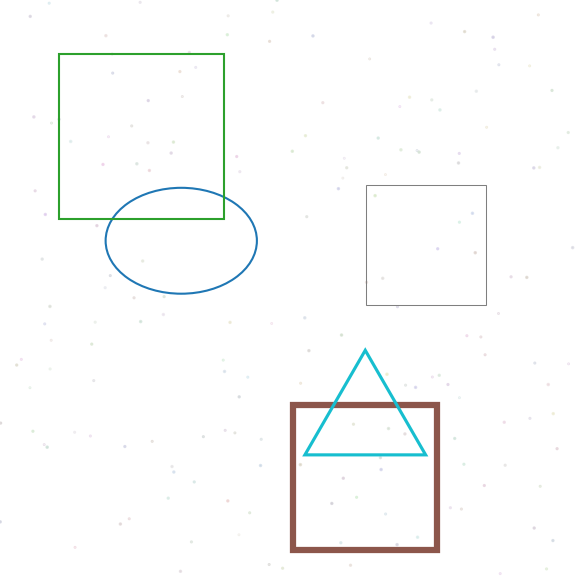[{"shape": "oval", "thickness": 1, "radius": 0.65, "center": [0.314, 0.582]}, {"shape": "square", "thickness": 1, "radius": 0.72, "center": [0.245, 0.763]}, {"shape": "square", "thickness": 3, "radius": 0.63, "center": [0.632, 0.173]}, {"shape": "square", "thickness": 0.5, "radius": 0.52, "center": [0.738, 0.575]}, {"shape": "triangle", "thickness": 1.5, "radius": 0.6, "center": [0.632, 0.272]}]